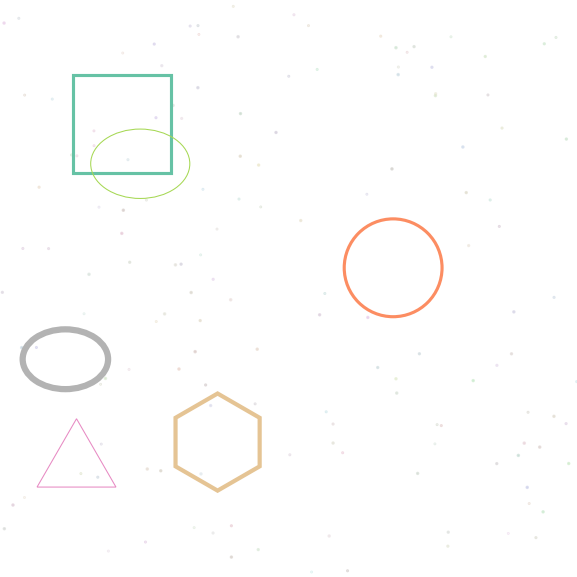[{"shape": "square", "thickness": 1.5, "radius": 0.42, "center": [0.211, 0.785]}, {"shape": "circle", "thickness": 1.5, "radius": 0.42, "center": [0.681, 0.535]}, {"shape": "triangle", "thickness": 0.5, "radius": 0.39, "center": [0.132, 0.195]}, {"shape": "oval", "thickness": 0.5, "radius": 0.43, "center": [0.243, 0.716]}, {"shape": "hexagon", "thickness": 2, "radius": 0.42, "center": [0.377, 0.234]}, {"shape": "oval", "thickness": 3, "radius": 0.37, "center": [0.113, 0.377]}]